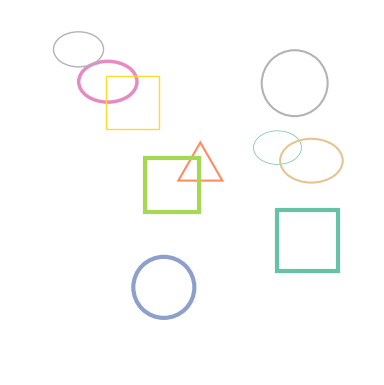[{"shape": "oval", "thickness": 0.5, "radius": 0.31, "center": [0.721, 0.617]}, {"shape": "square", "thickness": 3, "radius": 0.39, "center": [0.799, 0.375]}, {"shape": "triangle", "thickness": 1.5, "radius": 0.33, "center": [0.52, 0.564]}, {"shape": "circle", "thickness": 3, "radius": 0.4, "center": [0.426, 0.254]}, {"shape": "oval", "thickness": 2.5, "radius": 0.38, "center": [0.28, 0.788]}, {"shape": "square", "thickness": 3, "radius": 0.35, "center": [0.446, 0.52]}, {"shape": "square", "thickness": 1, "radius": 0.34, "center": [0.345, 0.735]}, {"shape": "oval", "thickness": 1.5, "radius": 0.41, "center": [0.809, 0.583]}, {"shape": "circle", "thickness": 1.5, "radius": 0.43, "center": [0.765, 0.784]}, {"shape": "oval", "thickness": 1, "radius": 0.33, "center": [0.204, 0.872]}]